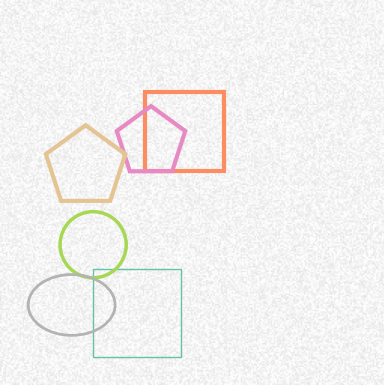[{"shape": "square", "thickness": 1, "radius": 0.57, "center": [0.357, 0.186]}, {"shape": "square", "thickness": 3, "radius": 0.51, "center": [0.479, 0.657]}, {"shape": "pentagon", "thickness": 3, "radius": 0.47, "center": [0.392, 0.631]}, {"shape": "circle", "thickness": 2.5, "radius": 0.43, "center": [0.242, 0.364]}, {"shape": "pentagon", "thickness": 3, "radius": 0.54, "center": [0.222, 0.566]}, {"shape": "oval", "thickness": 2, "radius": 0.56, "center": [0.186, 0.208]}]